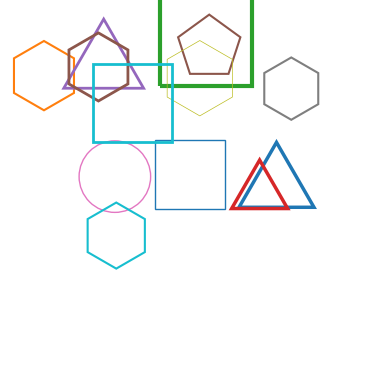[{"shape": "triangle", "thickness": 2.5, "radius": 0.56, "center": [0.718, 0.518]}, {"shape": "square", "thickness": 1, "radius": 0.45, "center": [0.493, 0.547]}, {"shape": "hexagon", "thickness": 1.5, "radius": 0.45, "center": [0.114, 0.804]}, {"shape": "square", "thickness": 3, "radius": 0.6, "center": [0.536, 0.897]}, {"shape": "triangle", "thickness": 2.5, "radius": 0.42, "center": [0.674, 0.5]}, {"shape": "triangle", "thickness": 2, "radius": 0.6, "center": [0.269, 0.831]}, {"shape": "hexagon", "thickness": 2, "radius": 0.44, "center": [0.256, 0.826]}, {"shape": "pentagon", "thickness": 1.5, "radius": 0.43, "center": [0.543, 0.877]}, {"shape": "circle", "thickness": 1, "radius": 0.46, "center": [0.298, 0.541]}, {"shape": "hexagon", "thickness": 1.5, "radius": 0.4, "center": [0.757, 0.77]}, {"shape": "hexagon", "thickness": 0.5, "radius": 0.49, "center": [0.519, 0.797]}, {"shape": "square", "thickness": 2, "radius": 0.51, "center": [0.344, 0.732]}, {"shape": "hexagon", "thickness": 1.5, "radius": 0.43, "center": [0.302, 0.388]}]